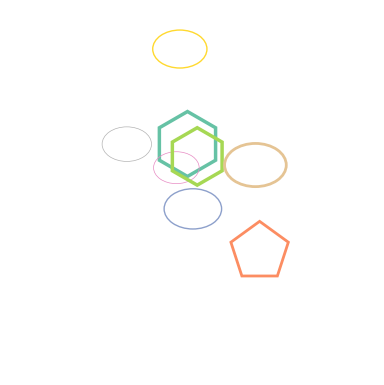[{"shape": "hexagon", "thickness": 2.5, "radius": 0.42, "center": [0.487, 0.626]}, {"shape": "pentagon", "thickness": 2, "radius": 0.39, "center": [0.674, 0.347]}, {"shape": "oval", "thickness": 1, "radius": 0.37, "center": [0.501, 0.457]}, {"shape": "oval", "thickness": 0.5, "radius": 0.3, "center": [0.458, 0.564]}, {"shape": "hexagon", "thickness": 2.5, "radius": 0.37, "center": [0.512, 0.594]}, {"shape": "oval", "thickness": 1, "radius": 0.35, "center": [0.467, 0.873]}, {"shape": "oval", "thickness": 2, "radius": 0.4, "center": [0.663, 0.571]}, {"shape": "oval", "thickness": 0.5, "radius": 0.32, "center": [0.329, 0.626]}]